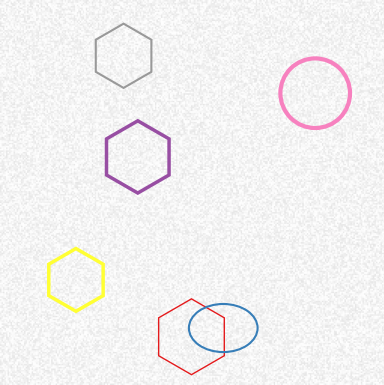[{"shape": "hexagon", "thickness": 1, "radius": 0.49, "center": [0.497, 0.125]}, {"shape": "oval", "thickness": 1.5, "radius": 0.45, "center": [0.58, 0.148]}, {"shape": "hexagon", "thickness": 2.5, "radius": 0.47, "center": [0.358, 0.592]}, {"shape": "hexagon", "thickness": 2.5, "radius": 0.41, "center": [0.197, 0.273]}, {"shape": "circle", "thickness": 3, "radius": 0.45, "center": [0.819, 0.758]}, {"shape": "hexagon", "thickness": 1.5, "radius": 0.42, "center": [0.321, 0.855]}]